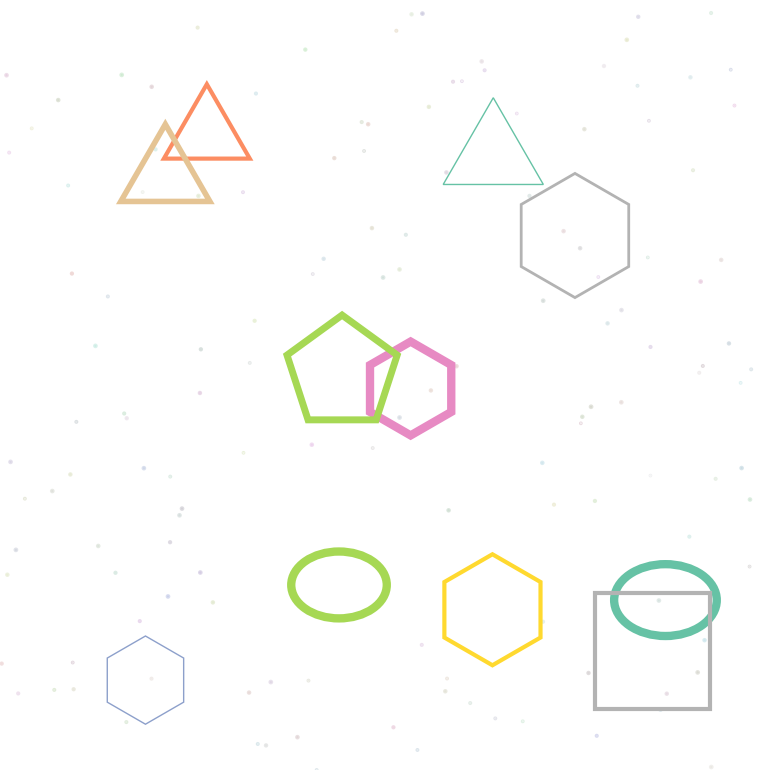[{"shape": "triangle", "thickness": 0.5, "radius": 0.38, "center": [0.641, 0.798]}, {"shape": "oval", "thickness": 3, "radius": 0.33, "center": [0.864, 0.221]}, {"shape": "triangle", "thickness": 1.5, "radius": 0.32, "center": [0.269, 0.826]}, {"shape": "hexagon", "thickness": 0.5, "radius": 0.29, "center": [0.189, 0.117]}, {"shape": "hexagon", "thickness": 3, "radius": 0.3, "center": [0.533, 0.495]}, {"shape": "pentagon", "thickness": 2.5, "radius": 0.38, "center": [0.444, 0.516]}, {"shape": "oval", "thickness": 3, "radius": 0.31, "center": [0.44, 0.24]}, {"shape": "hexagon", "thickness": 1.5, "radius": 0.36, "center": [0.64, 0.208]}, {"shape": "triangle", "thickness": 2, "radius": 0.33, "center": [0.215, 0.772]}, {"shape": "hexagon", "thickness": 1, "radius": 0.4, "center": [0.747, 0.694]}, {"shape": "square", "thickness": 1.5, "radius": 0.38, "center": [0.847, 0.154]}]